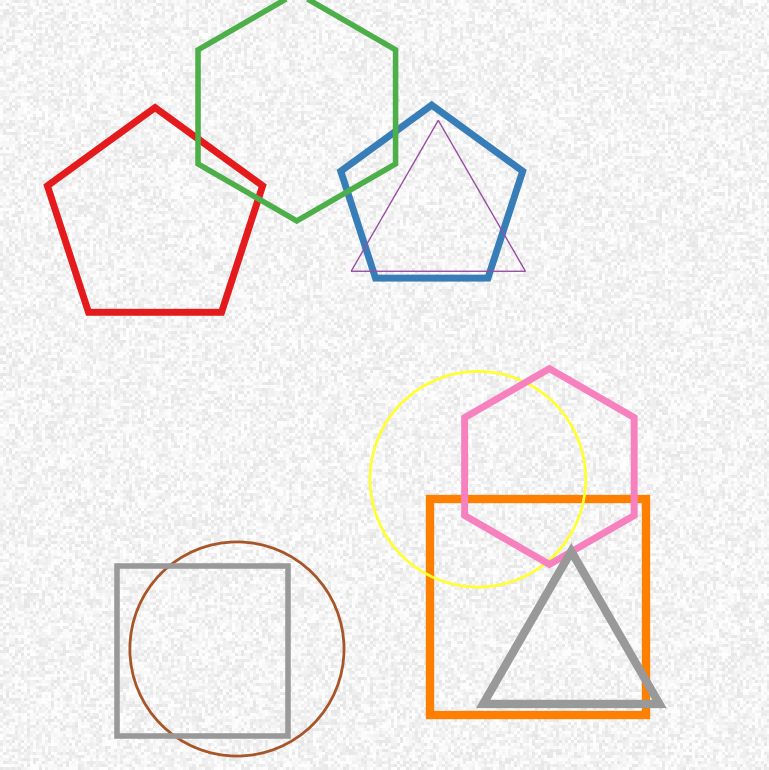[{"shape": "pentagon", "thickness": 2.5, "radius": 0.73, "center": [0.201, 0.713]}, {"shape": "pentagon", "thickness": 2.5, "radius": 0.62, "center": [0.561, 0.739]}, {"shape": "hexagon", "thickness": 2, "radius": 0.74, "center": [0.385, 0.861]}, {"shape": "triangle", "thickness": 0.5, "radius": 0.65, "center": [0.569, 0.713]}, {"shape": "square", "thickness": 3, "radius": 0.7, "center": [0.699, 0.212]}, {"shape": "circle", "thickness": 1, "radius": 0.7, "center": [0.621, 0.378]}, {"shape": "circle", "thickness": 1, "radius": 0.7, "center": [0.308, 0.157]}, {"shape": "hexagon", "thickness": 2.5, "radius": 0.64, "center": [0.714, 0.394]}, {"shape": "triangle", "thickness": 3, "radius": 0.66, "center": [0.742, 0.152]}, {"shape": "square", "thickness": 2, "radius": 0.55, "center": [0.263, 0.154]}]